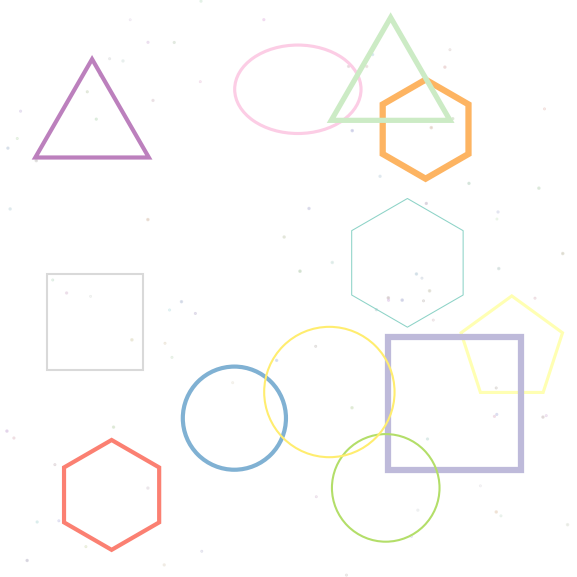[{"shape": "hexagon", "thickness": 0.5, "radius": 0.56, "center": [0.705, 0.544]}, {"shape": "pentagon", "thickness": 1.5, "radius": 0.46, "center": [0.886, 0.394]}, {"shape": "square", "thickness": 3, "radius": 0.58, "center": [0.788, 0.3]}, {"shape": "hexagon", "thickness": 2, "radius": 0.48, "center": [0.193, 0.142]}, {"shape": "circle", "thickness": 2, "radius": 0.45, "center": [0.406, 0.275]}, {"shape": "hexagon", "thickness": 3, "radius": 0.43, "center": [0.737, 0.775]}, {"shape": "circle", "thickness": 1, "radius": 0.47, "center": [0.668, 0.154]}, {"shape": "oval", "thickness": 1.5, "radius": 0.55, "center": [0.516, 0.845]}, {"shape": "square", "thickness": 1, "radius": 0.42, "center": [0.165, 0.442]}, {"shape": "triangle", "thickness": 2, "radius": 0.57, "center": [0.159, 0.783]}, {"shape": "triangle", "thickness": 2.5, "radius": 0.59, "center": [0.676, 0.85]}, {"shape": "circle", "thickness": 1, "radius": 0.56, "center": [0.57, 0.32]}]